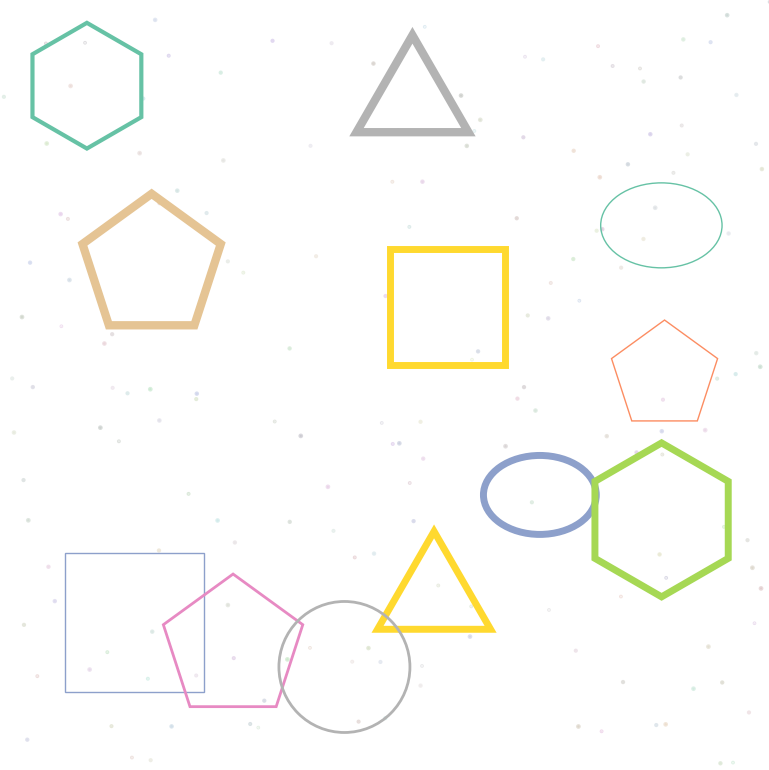[{"shape": "hexagon", "thickness": 1.5, "radius": 0.41, "center": [0.113, 0.889]}, {"shape": "oval", "thickness": 0.5, "radius": 0.39, "center": [0.859, 0.707]}, {"shape": "pentagon", "thickness": 0.5, "radius": 0.36, "center": [0.863, 0.512]}, {"shape": "oval", "thickness": 2.5, "radius": 0.37, "center": [0.701, 0.357]}, {"shape": "square", "thickness": 0.5, "radius": 0.45, "center": [0.174, 0.192]}, {"shape": "pentagon", "thickness": 1, "radius": 0.48, "center": [0.303, 0.159]}, {"shape": "hexagon", "thickness": 2.5, "radius": 0.5, "center": [0.859, 0.325]}, {"shape": "triangle", "thickness": 2.5, "radius": 0.42, "center": [0.564, 0.225]}, {"shape": "square", "thickness": 2.5, "radius": 0.37, "center": [0.581, 0.601]}, {"shape": "pentagon", "thickness": 3, "radius": 0.47, "center": [0.197, 0.654]}, {"shape": "triangle", "thickness": 3, "radius": 0.42, "center": [0.536, 0.87]}, {"shape": "circle", "thickness": 1, "radius": 0.43, "center": [0.447, 0.134]}]